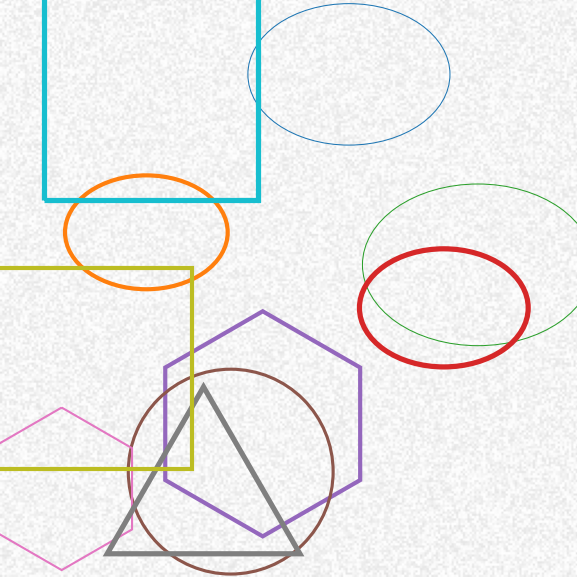[{"shape": "oval", "thickness": 0.5, "radius": 0.87, "center": [0.604, 0.87]}, {"shape": "oval", "thickness": 2, "radius": 0.7, "center": [0.253, 0.597]}, {"shape": "oval", "thickness": 0.5, "radius": 1.0, "center": [0.828, 0.541]}, {"shape": "oval", "thickness": 2.5, "radius": 0.73, "center": [0.769, 0.466]}, {"shape": "hexagon", "thickness": 2, "radius": 0.97, "center": [0.455, 0.265]}, {"shape": "circle", "thickness": 1.5, "radius": 0.89, "center": [0.399, 0.182]}, {"shape": "hexagon", "thickness": 1, "radius": 0.7, "center": [0.107, 0.153]}, {"shape": "triangle", "thickness": 2.5, "radius": 0.96, "center": [0.352, 0.137]}, {"shape": "square", "thickness": 2, "radius": 0.87, "center": [0.159, 0.361]}, {"shape": "square", "thickness": 2.5, "radius": 0.92, "center": [0.261, 0.837]}]